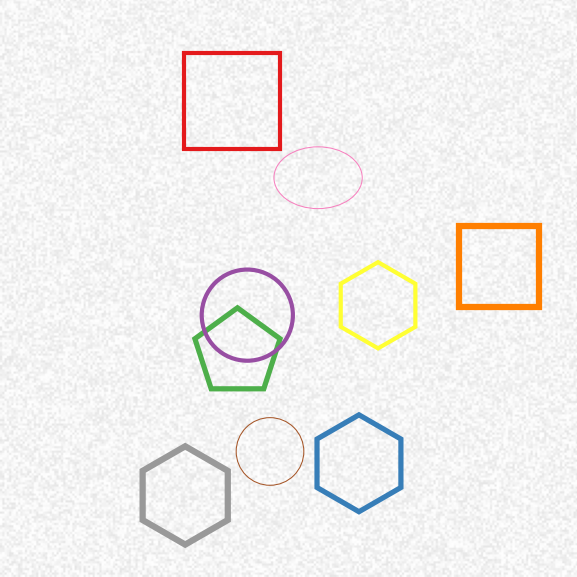[{"shape": "square", "thickness": 2, "radius": 0.42, "center": [0.402, 0.824]}, {"shape": "hexagon", "thickness": 2.5, "radius": 0.42, "center": [0.622, 0.197]}, {"shape": "pentagon", "thickness": 2.5, "radius": 0.39, "center": [0.411, 0.389]}, {"shape": "circle", "thickness": 2, "radius": 0.39, "center": [0.428, 0.453]}, {"shape": "square", "thickness": 3, "radius": 0.35, "center": [0.864, 0.538]}, {"shape": "hexagon", "thickness": 2, "radius": 0.37, "center": [0.655, 0.471]}, {"shape": "circle", "thickness": 0.5, "radius": 0.29, "center": [0.468, 0.217]}, {"shape": "oval", "thickness": 0.5, "radius": 0.38, "center": [0.551, 0.691]}, {"shape": "hexagon", "thickness": 3, "radius": 0.43, "center": [0.321, 0.141]}]